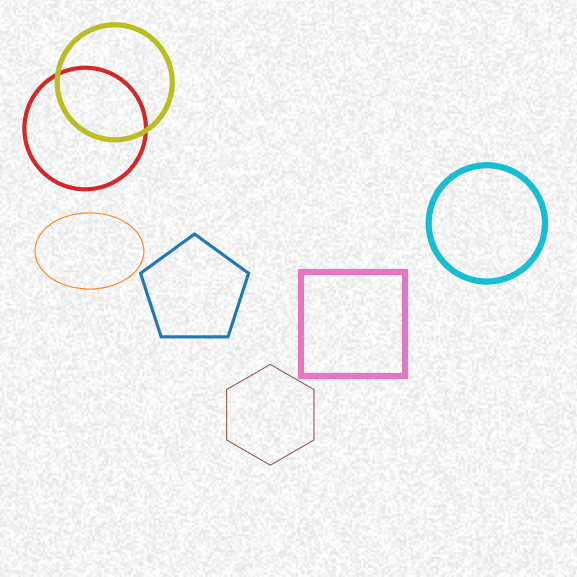[{"shape": "pentagon", "thickness": 1.5, "radius": 0.49, "center": [0.337, 0.495]}, {"shape": "oval", "thickness": 0.5, "radius": 0.47, "center": [0.155, 0.565]}, {"shape": "circle", "thickness": 2, "radius": 0.53, "center": [0.147, 0.777]}, {"shape": "hexagon", "thickness": 0.5, "radius": 0.44, "center": [0.468, 0.281]}, {"shape": "square", "thickness": 3, "radius": 0.45, "center": [0.612, 0.438]}, {"shape": "circle", "thickness": 2.5, "radius": 0.5, "center": [0.199, 0.857]}, {"shape": "circle", "thickness": 3, "radius": 0.5, "center": [0.843, 0.612]}]